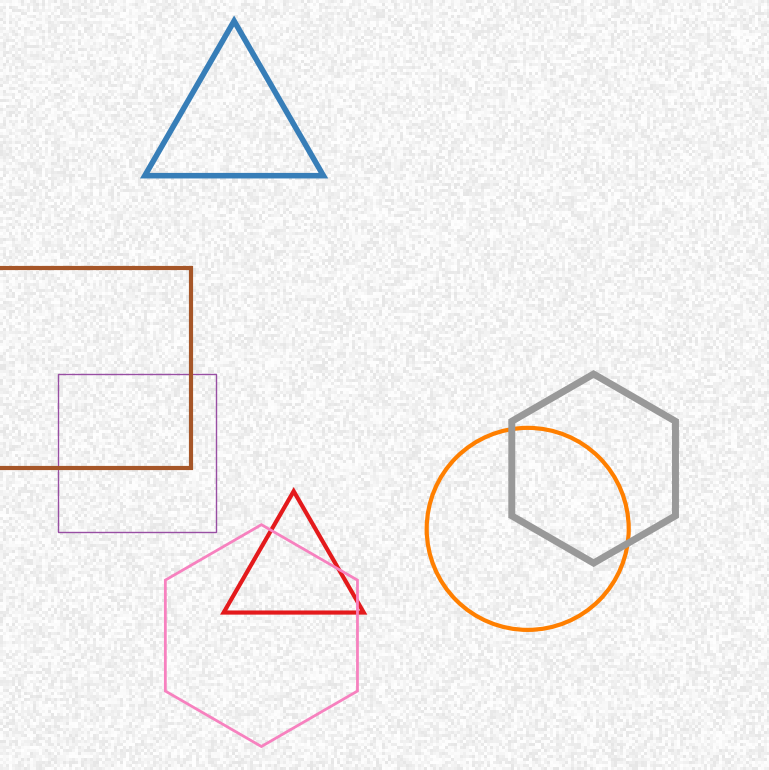[{"shape": "triangle", "thickness": 1.5, "radius": 0.53, "center": [0.381, 0.257]}, {"shape": "triangle", "thickness": 2, "radius": 0.67, "center": [0.304, 0.839]}, {"shape": "square", "thickness": 0.5, "radius": 0.51, "center": [0.178, 0.412]}, {"shape": "circle", "thickness": 1.5, "radius": 0.66, "center": [0.685, 0.313]}, {"shape": "square", "thickness": 1.5, "radius": 0.65, "center": [0.117, 0.522]}, {"shape": "hexagon", "thickness": 1, "radius": 0.72, "center": [0.339, 0.175]}, {"shape": "hexagon", "thickness": 2.5, "radius": 0.61, "center": [0.771, 0.391]}]